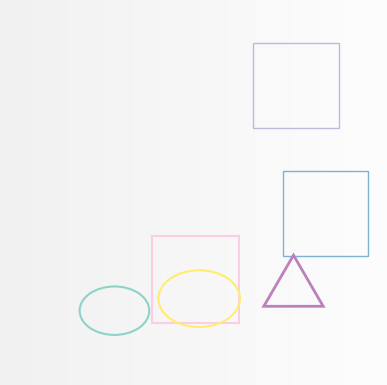[{"shape": "oval", "thickness": 1.5, "radius": 0.45, "center": [0.295, 0.193]}, {"shape": "square", "thickness": 1, "radius": 0.55, "center": [0.765, 0.778]}, {"shape": "square", "thickness": 1, "radius": 0.55, "center": [0.841, 0.445]}, {"shape": "square", "thickness": 1.5, "radius": 0.56, "center": [0.504, 0.274]}, {"shape": "triangle", "thickness": 2, "radius": 0.44, "center": [0.757, 0.249]}, {"shape": "oval", "thickness": 1.5, "radius": 0.53, "center": [0.514, 0.224]}]